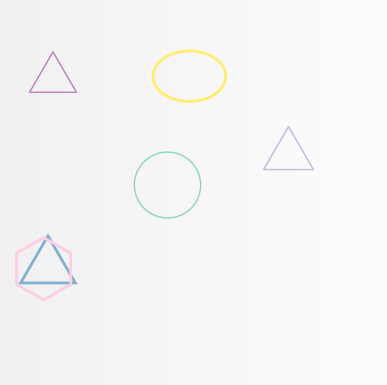[{"shape": "circle", "thickness": 1, "radius": 0.43, "center": [0.432, 0.519]}, {"shape": "triangle", "thickness": 1, "radius": 0.37, "center": [0.745, 0.597]}, {"shape": "triangle", "thickness": 2, "radius": 0.41, "center": [0.124, 0.306]}, {"shape": "hexagon", "thickness": 2, "radius": 0.4, "center": [0.113, 0.302]}, {"shape": "triangle", "thickness": 1, "radius": 0.35, "center": [0.137, 0.795]}, {"shape": "oval", "thickness": 2, "radius": 0.47, "center": [0.489, 0.802]}]